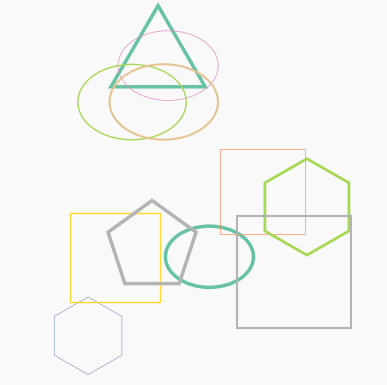[{"shape": "oval", "thickness": 2.5, "radius": 0.57, "center": [0.54, 0.333]}, {"shape": "triangle", "thickness": 2.5, "radius": 0.7, "center": [0.408, 0.845]}, {"shape": "square", "thickness": 0.5, "radius": 0.55, "center": [0.677, 0.503]}, {"shape": "hexagon", "thickness": 0.5, "radius": 0.5, "center": [0.227, 0.128]}, {"shape": "oval", "thickness": 0.5, "radius": 0.65, "center": [0.434, 0.83]}, {"shape": "hexagon", "thickness": 2, "radius": 0.63, "center": [0.792, 0.463]}, {"shape": "oval", "thickness": 1, "radius": 0.7, "center": [0.341, 0.735]}, {"shape": "square", "thickness": 1, "radius": 0.58, "center": [0.298, 0.331]}, {"shape": "oval", "thickness": 1.5, "radius": 0.7, "center": [0.423, 0.735]}, {"shape": "pentagon", "thickness": 2.5, "radius": 0.6, "center": [0.392, 0.36]}, {"shape": "square", "thickness": 1.5, "radius": 0.73, "center": [0.759, 0.293]}]